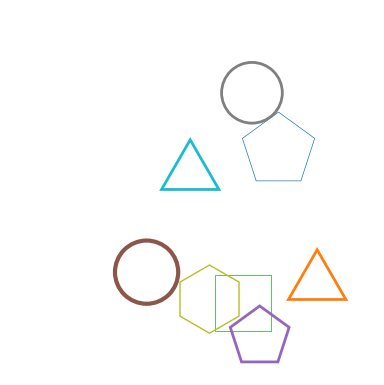[{"shape": "pentagon", "thickness": 0.5, "radius": 0.49, "center": [0.724, 0.61]}, {"shape": "triangle", "thickness": 2, "radius": 0.43, "center": [0.824, 0.265]}, {"shape": "square", "thickness": 0.5, "radius": 0.36, "center": [0.631, 0.213]}, {"shape": "pentagon", "thickness": 2, "radius": 0.4, "center": [0.675, 0.125]}, {"shape": "circle", "thickness": 3, "radius": 0.41, "center": [0.381, 0.293]}, {"shape": "circle", "thickness": 2, "radius": 0.39, "center": [0.654, 0.759]}, {"shape": "hexagon", "thickness": 1, "radius": 0.44, "center": [0.544, 0.223]}, {"shape": "triangle", "thickness": 2, "radius": 0.43, "center": [0.494, 0.551]}]